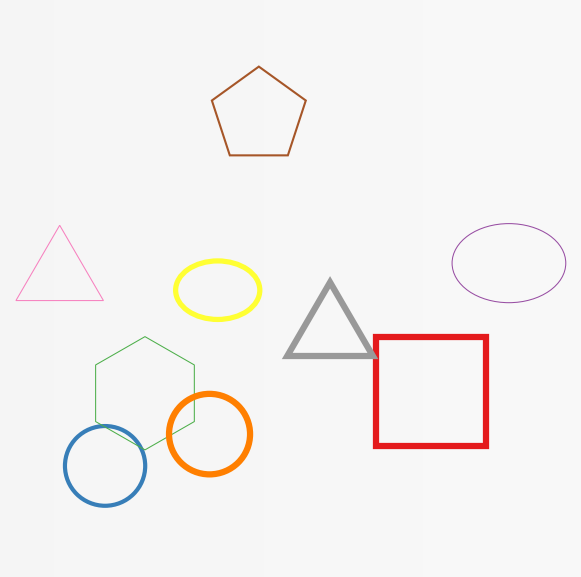[{"shape": "square", "thickness": 3, "radius": 0.47, "center": [0.741, 0.321]}, {"shape": "circle", "thickness": 2, "radius": 0.35, "center": [0.181, 0.192]}, {"shape": "hexagon", "thickness": 0.5, "radius": 0.49, "center": [0.249, 0.318]}, {"shape": "oval", "thickness": 0.5, "radius": 0.49, "center": [0.876, 0.543]}, {"shape": "circle", "thickness": 3, "radius": 0.35, "center": [0.361, 0.247]}, {"shape": "oval", "thickness": 2.5, "radius": 0.36, "center": [0.375, 0.497]}, {"shape": "pentagon", "thickness": 1, "radius": 0.42, "center": [0.445, 0.799]}, {"shape": "triangle", "thickness": 0.5, "radius": 0.43, "center": [0.103, 0.522]}, {"shape": "triangle", "thickness": 3, "radius": 0.43, "center": [0.568, 0.425]}]